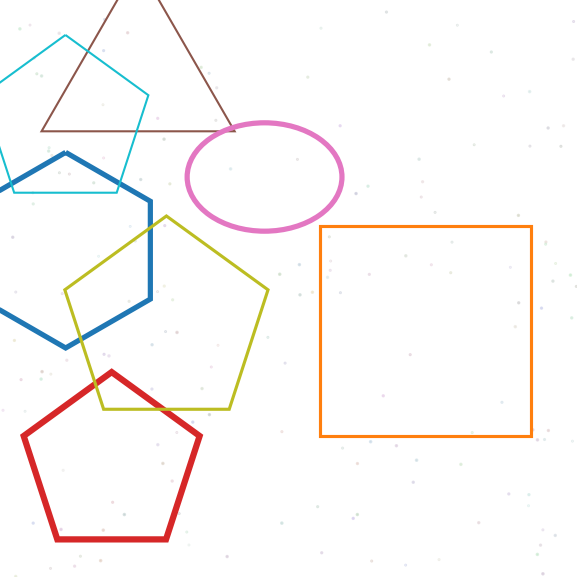[{"shape": "hexagon", "thickness": 2.5, "radius": 0.85, "center": [0.114, 0.566]}, {"shape": "square", "thickness": 1.5, "radius": 0.91, "center": [0.737, 0.426]}, {"shape": "pentagon", "thickness": 3, "radius": 0.8, "center": [0.193, 0.195]}, {"shape": "triangle", "thickness": 1, "radius": 0.97, "center": [0.239, 0.868]}, {"shape": "oval", "thickness": 2.5, "radius": 0.67, "center": [0.458, 0.693]}, {"shape": "pentagon", "thickness": 1.5, "radius": 0.92, "center": [0.288, 0.44]}, {"shape": "pentagon", "thickness": 1, "radius": 0.76, "center": [0.113, 0.788]}]